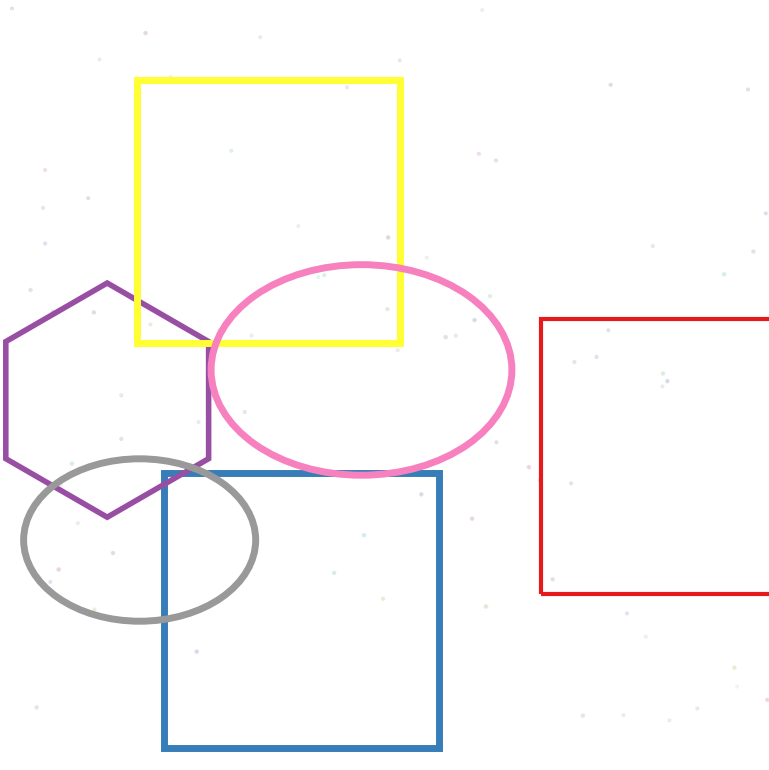[{"shape": "square", "thickness": 1.5, "radius": 0.89, "center": [0.881, 0.407]}, {"shape": "square", "thickness": 2.5, "radius": 0.89, "center": [0.391, 0.207]}, {"shape": "hexagon", "thickness": 2, "radius": 0.76, "center": [0.139, 0.48]}, {"shape": "square", "thickness": 2.5, "radius": 0.85, "center": [0.348, 0.726]}, {"shape": "oval", "thickness": 2.5, "radius": 0.98, "center": [0.469, 0.52]}, {"shape": "oval", "thickness": 2.5, "radius": 0.75, "center": [0.181, 0.299]}]